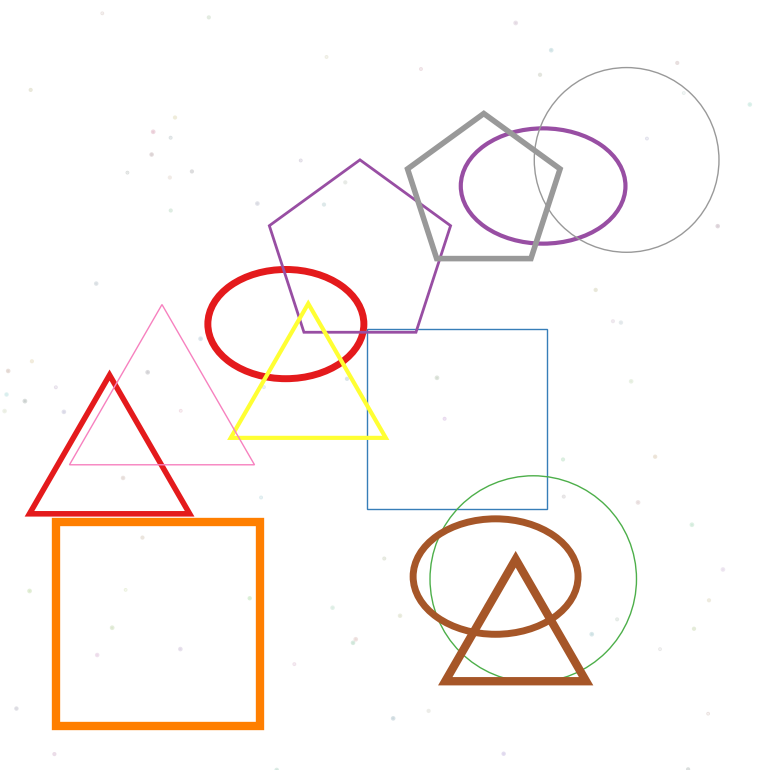[{"shape": "triangle", "thickness": 2, "radius": 0.6, "center": [0.142, 0.393]}, {"shape": "oval", "thickness": 2.5, "radius": 0.51, "center": [0.371, 0.579]}, {"shape": "square", "thickness": 0.5, "radius": 0.58, "center": [0.593, 0.455]}, {"shape": "circle", "thickness": 0.5, "radius": 0.67, "center": [0.693, 0.248]}, {"shape": "oval", "thickness": 1.5, "radius": 0.53, "center": [0.705, 0.758]}, {"shape": "pentagon", "thickness": 1, "radius": 0.62, "center": [0.467, 0.669]}, {"shape": "square", "thickness": 3, "radius": 0.66, "center": [0.205, 0.189]}, {"shape": "triangle", "thickness": 1.5, "radius": 0.58, "center": [0.4, 0.489]}, {"shape": "triangle", "thickness": 3, "radius": 0.53, "center": [0.67, 0.168]}, {"shape": "oval", "thickness": 2.5, "radius": 0.54, "center": [0.644, 0.251]}, {"shape": "triangle", "thickness": 0.5, "radius": 0.69, "center": [0.21, 0.466]}, {"shape": "circle", "thickness": 0.5, "radius": 0.6, "center": [0.814, 0.792]}, {"shape": "pentagon", "thickness": 2, "radius": 0.52, "center": [0.628, 0.748]}]